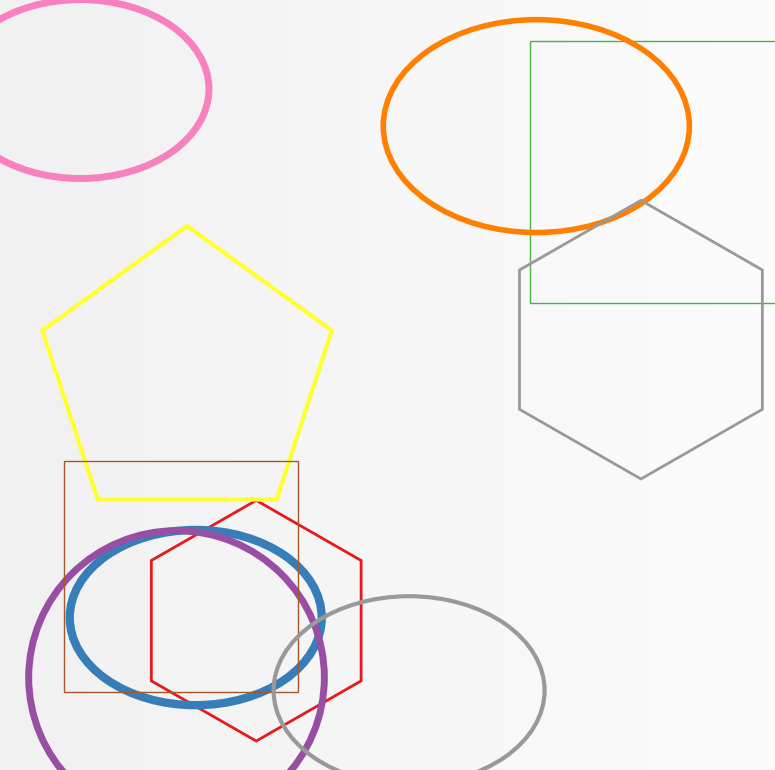[{"shape": "hexagon", "thickness": 1, "radius": 0.78, "center": [0.331, 0.194]}, {"shape": "oval", "thickness": 3, "radius": 0.81, "center": [0.253, 0.198]}, {"shape": "square", "thickness": 0.5, "radius": 0.85, "center": [0.853, 0.777]}, {"shape": "circle", "thickness": 2.5, "radius": 0.95, "center": [0.228, 0.12]}, {"shape": "oval", "thickness": 2, "radius": 0.99, "center": [0.692, 0.836]}, {"shape": "pentagon", "thickness": 1.5, "radius": 0.98, "center": [0.241, 0.51]}, {"shape": "square", "thickness": 0.5, "radius": 0.75, "center": [0.233, 0.251]}, {"shape": "oval", "thickness": 2.5, "radius": 0.83, "center": [0.104, 0.884]}, {"shape": "hexagon", "thickness": 1, "radius": 0.9, "center": [0.827, 0.559]}, {"shape": "oval", "thickness": 1.5, "radius": 0.87, "center": [0.528, 0.103]}]